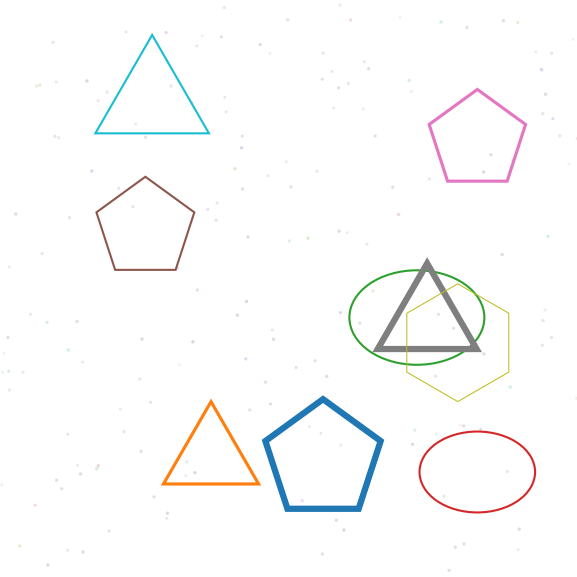[{"shape": "pentagon", "thickness": 3, "radius": 0.52, "center": [0.559, 0.203]}, {"shape": "triangle", "thickness": 1.5, "radius": 0.48, "center": [0.365, 0.209]}, {"shape": "oval", "thickness": 1, "radius": 0.58, "center": [0.722, 0.449]}, {"shape": "oval", "thickness": 1, "radius": 0.5, "center": [0.827, 0.182]}, {"shape": "pentagon", "thickness": 1, "radius": 0.45, "center": [0.252, 0.604]}, {"shape": "pentagon", "thickness": 1.5, "radius": 0.44, "center": [0.827, 0.756]}, {"shape": "triangle", "thickness": 3, "radius": 0.49, "center": [0.74, 0.444]}, {"shape": "hexagon", "thickness": 0.5, "radius": 0.51, "center": [0.793, 0.406]}, {"shape": "triangle", "thickness": 1, "radius": 0.57, "center": [0.263, 0.825]}]